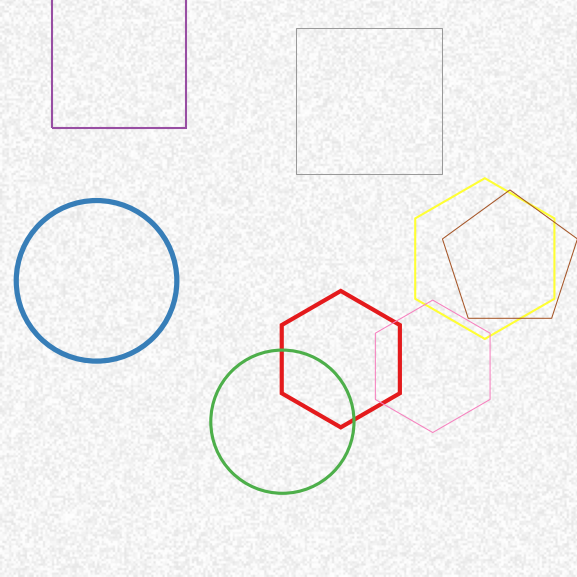[{"shape": "hexagon", "thickness": 2, "radius": 0.59, "center": [0.59, 0.377]}, {"shape": "circle", "thickness": 2.5, "radius": 0.7, "center": [0.167, 0.513]}, {"shape": "circle", "thickness": 1.5, "radius": 0.62, "center": [0.489, 0.269]}, {"shape": "square", "thickness": 1, "radius": 0.58, "center": [0.206, 0.893]}, {"shape": "hexagon", "thickness": 1, "radius": 0.7, "center": [0.84, 0.551]}, {"shape": "pentagon", "thickness": 0.5, "radius": 0.61, "center": [0.883, 0.547]}, {"shape": "hexagon", "thickness": 0.5, "radius": 0.57, "center": [0.749, 0.365]}, {"shape": "square", "thickness": 0.5, "radius": 0.63, "center": [0.639, 0.824]}]